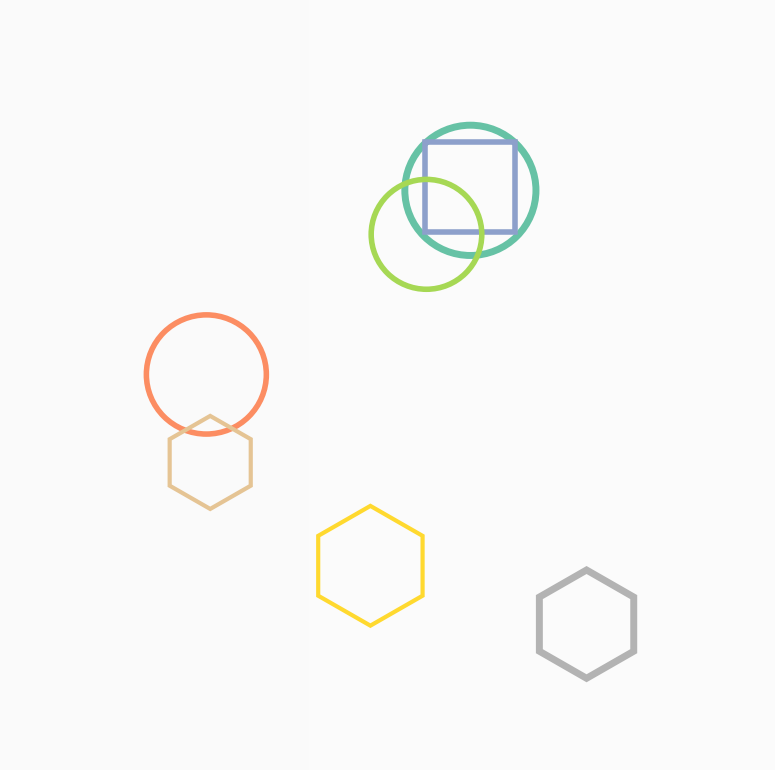[{"shape": "circle", "thickness": 2.5, "radius": 0.42, "center": [0.607, 0.753]}, {"shape": "circle", "thickness": 2, "radius": 0.39, "center": [0.266, 0.514]}, {"shape": "square", "thickness": 2, "radius": 0.29, "center": [0.607, 0.757]}, {"shape": "circle", "thickness": 2, "radius": 0.36, "center": [0.55, 0.696]}, {"shape": "hexagon", "thickness": 1.5, "radius": 0.39, "center": [0.478, 0.265]}, {"shape": "hexagon", "thickness": 1.5, "radius": 0.3, "center": [0.271, 0.399]}, {"shape": "hexagon", "thickness": 2.5, "radius": 0.35, "center": [0.757, 0.189]}]